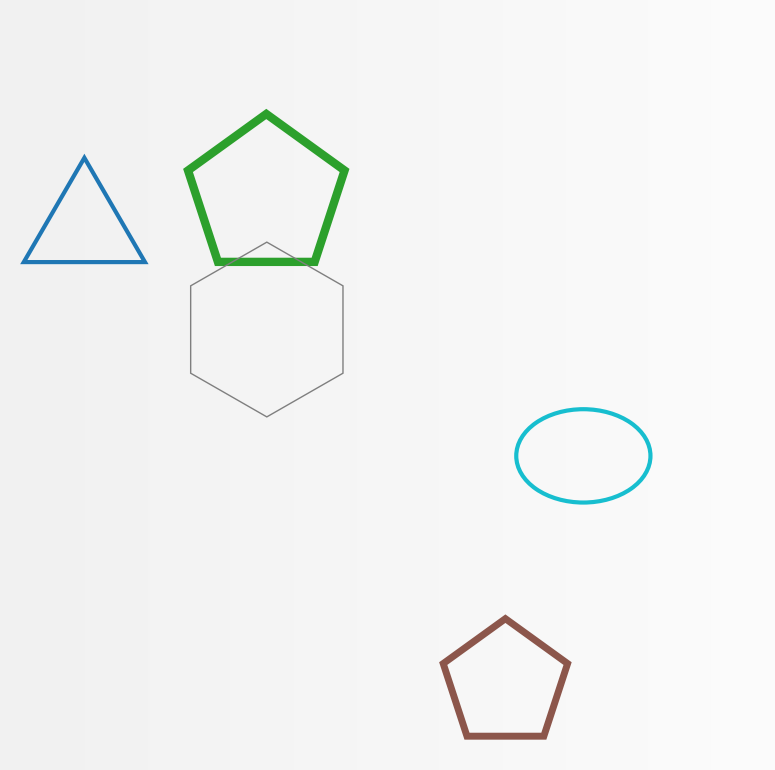[{"shape": "triangle", "thickness": 1.5, "radius": 0.45, "center": [0.109, 0.705]}, {"shape": "pentagon", "thickness": 3, "radius": 0.53, "center": [0.344, 0.746]}, {"shape": "pentagon", "thickness": 2.5, "radius": 0.42, "center": [0.652, 0.112]}, {"shape": "hexagon", "thickness": 0.5, "radius": 0.57, "center": [0.344, 0.572]}, {"shape": "oval", "thickness": 1.5, "radius": 0.43, "center": [0.753, 0.408]}]